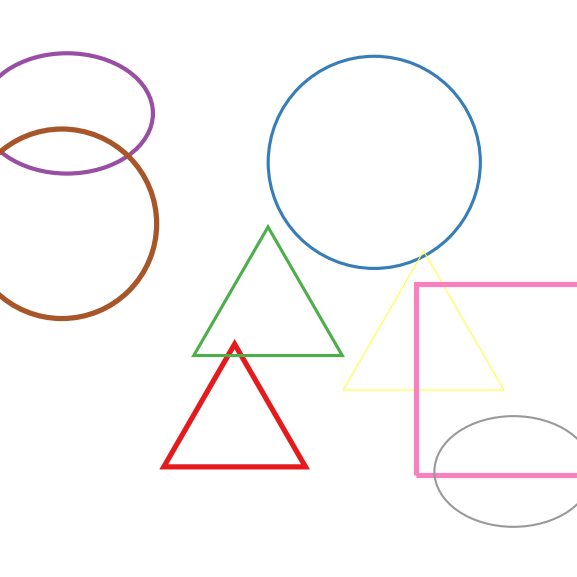[{"shape": "triangle", "thickness": 2.5, "radius": 0.71, "center": [0.406, 0.262]}, {"shape": "circle", "thickness": 1.5, "radius": 0.92, "center": [0.648, 0.718]}, {"shape": "triangle", "thickness": 1.5, "radius": 0.74, "center": [0.464, 0.458]}, {"shape": "oval", "thickness": 2, "radius": 0.74, "center": [0.116, 0.803]}, {"shape": "triangle", "thickness": 0.5, "radius": 0.8, "center": [0.733, 0.404]}, {"shape": "circle", "thickness": 2.5, "radius": 0.82, "center": [0.107, 0.612]}, {"shape": "square", "thickness": 2.5, "radius": 0.83, "center": [0.886, 0.342]}, {"shape": "oval", "thickness": 1, "radius": 0.68, "center": [0.889, 0.183]}]